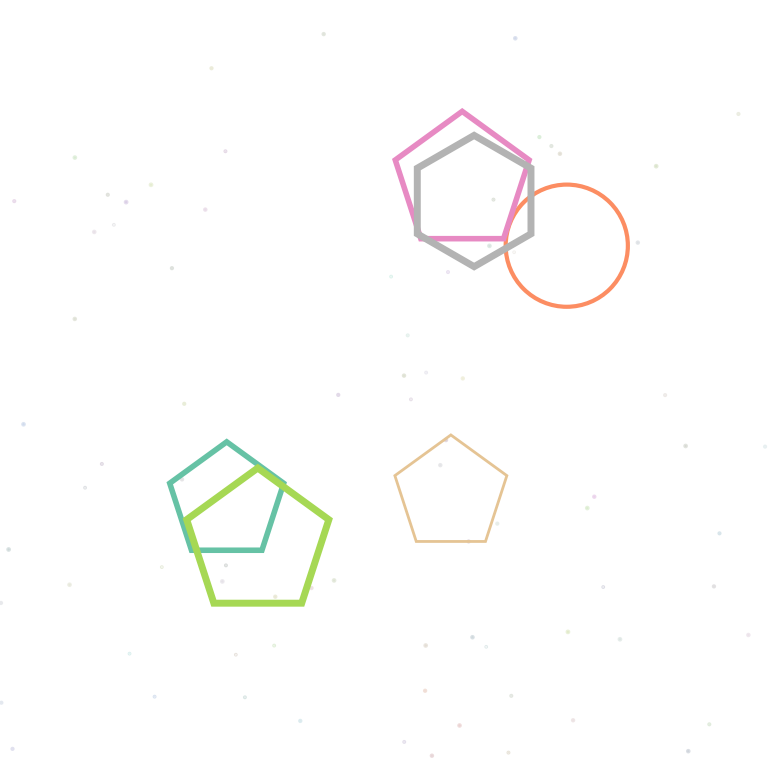[{"shape": "pentagon", "thickness": 2, "radius": 0.39, "center": [0.294, 0.348]}, {"shape": "circle", "thickness": 1.5, "radius": 0.4, "center": [0.736, 0.681]}, {"shape": "pentagon", "thickness": 2, "radius": 0.46, "center": [0.6, 0.764]}, {"shape": "pentagon", "thickness": 2.5, "radius": 0.49, "center": [0.335, 0.295]}, {"shape": "pentagon", "thickness": 1, "radius": 0.38, "center": [0.586, 0.359]}, {"shape": "hexagon", "thickness": 2.5, "radius": 0.43, "center": [0.616, 0.739]}]